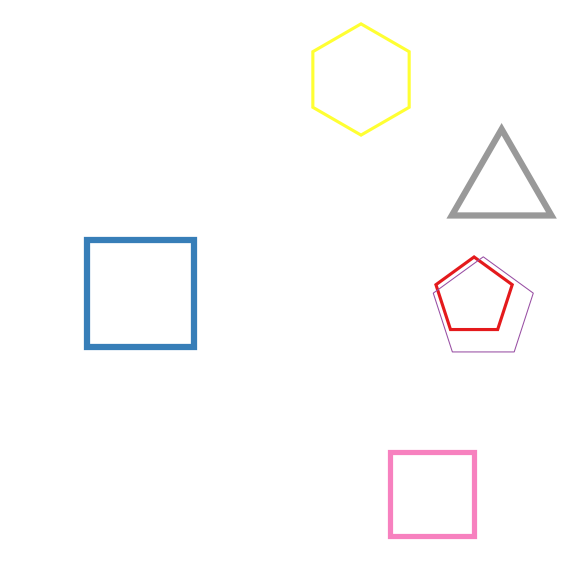[{"shape": "pentagon", "thickness": 1.5, "radius": 0.35, "center": [0.821, 0.485]}, {"shape": "square", "thickness": 3, "radius": 0.46, "center": [0.243, 0.49]}, {"shape": "pentagon", "thickness": 0.5, "radius": 0.46, "center": [0.837, 0.463]}, {"shape": "hexagon", "thickness": 1.5, "radius": 0.48, "center": [0.625, 0.861]}, {"shape": "square", "thickness": 2.5, "radius": 0.36, "center": [0.749, 0.143]}, {"shape": "triangle", "thickness": 3, "radius": 0.5, "center": [0.869, 0.676]}]